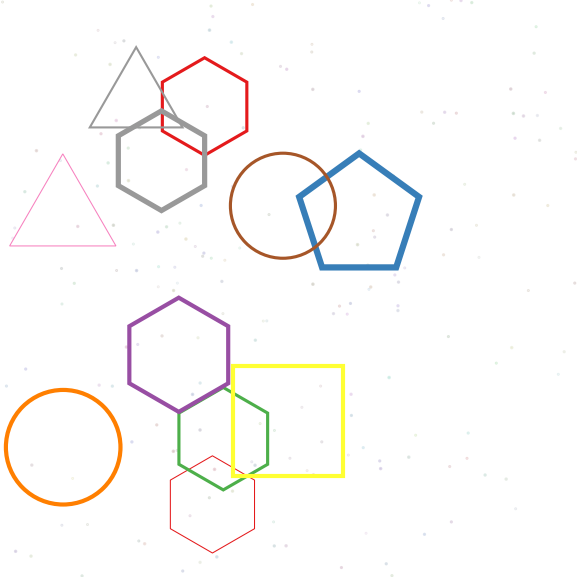[{"shape": "hexagon", "thickness": 0.5, "radius": 0.42, "center": [0.368, 0.126]}, {"shape": "hexagon", "thickness": 1.5, "radius": 0.42, "center": [0.354, 0.815]}, {"shape": "pentagon", "thickness": 3, "radius": 0.55, "center": [0.622, 0.624]}, {"shape": "hexagon", "thickness": 1.5, "radius": 0.44, "center": [0.387, 0.239]}, {"shape": "hexagon", "thickness": 2, "radius": 0.49, "center": [0.31, 0.385]}, {"shape": "circle", "thickness": 2, "radius": 0.5, "center": [0.109, 0.225]}, {"shape": "square", "thickness": 2, "radius": 0.48, "center": [0.499, 0.271]}, {"shape": "circle", "thickness": 1.5, "radius": 0.45, "center": [0.49, 0.643]}, {"shape": "triangle", "thickness": 0.5, "radius": 0.53, "center": [0.109, 0.626]}, {"shape": "triangle", "thickness": 1, "radius": 0.46, "center": [0.236, 0.825]}, {"shape": "hexagon", "thickness": 2.5, "radius": 0.43, "center": [0.28, 0.721]}]